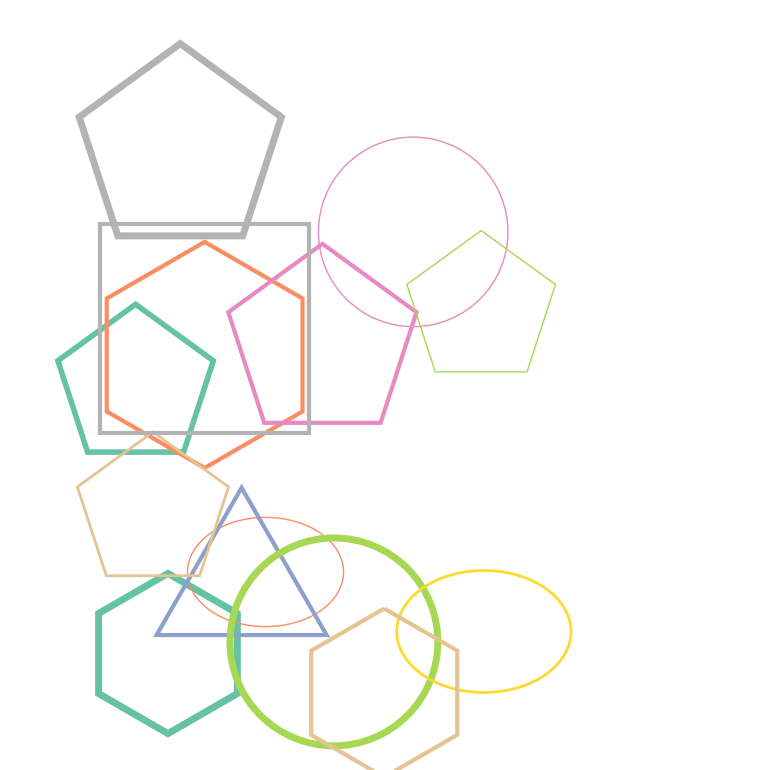[{"shape": "pentagon", "thickness": 2, "radius": 0.53, "center": [0.176, 0.499]}, {"shape": "hexagon", "thickness": 2.5, "radius": 0.52, "center": [0.218, 0.151]}, {"shape": "oval", "thickness": 0.5, "radius": 0.51, "center": [0.345, 0.257]}, {"shape": "hexagon", "thickness": 1.5, "radius": 0.73, "center": [0.266, 0.539]}, {"shape": "triangle", "thickness": 1.5, "radius": 0.64, "center": [0.314, 0.239]}, {"shape": "circle", "thickness": 0.5, "radius": 0.62, "center": [0.537, 0.699]}, {"shape": "pentagon", "thickness": 1.5, "radius": 0.64, "center": [0.419, 0.555]}, {"shape": "pentagon", "thickness": 0.5, "radius": 0.51, "center": [0.625, 0.599]}, {"shape": "circle", "thickness": 2.5, "radius": 0.67, "center": [0.434, 0.166]}, {"shape": "oval", "thickness": 1, "radius": 0.57, "center": [0.628, 0.18]}, {"shape": "pentagon", "thickness": 1, "radius": 0.52, "center": [0.199, 0.336]}, {"shape": "hexagon", "thickness": 1.5, "radius": 0.55, "center": [0.499, 0.1]}, {"shape": "pentagon", "thickness": 2.5, "radius": 0.69, "center": [0.234, 0.805]}, {"shape": "square", "thickness": 1.5, "radius": 0.68, "center": [0.265, 0.573]}]